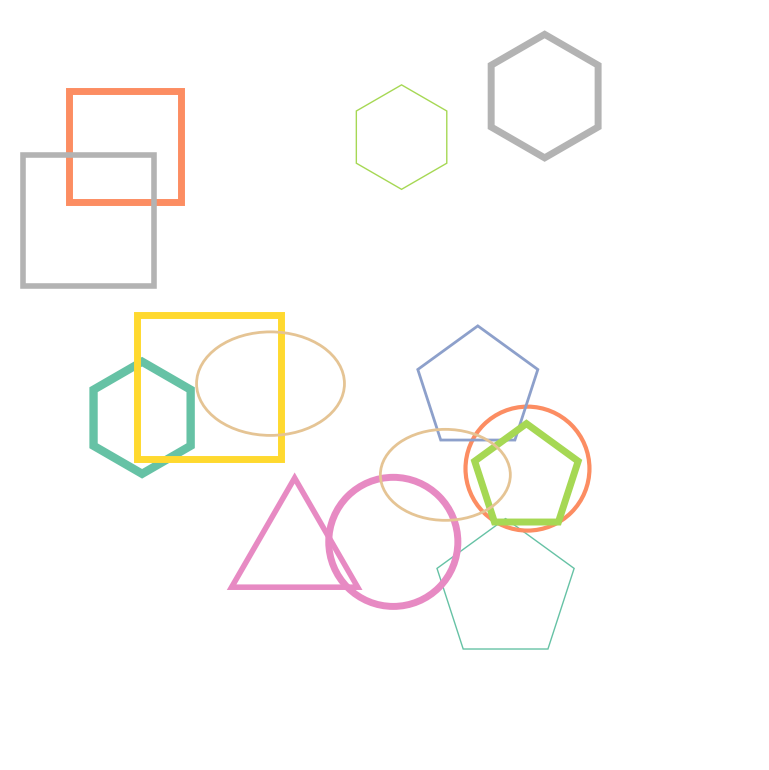[{"shape": "pentagon", "thickness": 0.5, "radius": 0.47, "center": [0.657, 0.233]}, {"shape": "hexagon", "thickness": 3, "radius": 0.36, "center": [0.185, 0.457]}, {"shape": "circle", "thickness": 1.5, "radius": 0.4, "center": [0.685, 0.391]}, {"shape": "square", "thickness": 2.5, "radius": 0.36, "center": [0.162, 0.81]}, {"shape": "pentagon", "thickness": 1, "radius": 0.41, "center": [0.621, 0.495]}, {"shape": "triangle", "thickness": 2, "radius": 0.47, "center": [0.383, 0.285]}, {"shape": "circle", "thickness": 2.5, "radius": 0.42, "center": [0.511, 0.296]}, {"shape": "hexagon", "thickness": 0.5, "radius": 0.34, "center": [0.522, 0.822]}, {"shape": "pentagon", "thickness": 2.5, "radius": 0.35, "center": [0.684, 0.379]}, {"shape": "square", "thickness": 2.5, "radius": 0.47, "center": [0.272, 0.498]}, {"shape": "oval", "thickness": 1, "radius": 0.42, "center": [0.578, 0.383]}, {"shape": "oval", "thickness": 1, "radius": 0.48, "center": [0.351, 0.502]}, {"shape": "hexagon", "thickness": 2.5, "radius": 0.4, "center": [0.707, 0.875]}, {"shape": "square", "thickness": 2, "radius": 0.43, "center": [0.115, 0.713]}]